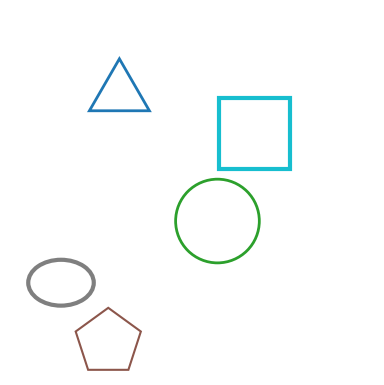[{"shape": "triangle", "thickness": 2, "radius": 0.45, "center": [0.31, 0.757]}, {"shape": "circle", "thickness": 2, "radius": 0.54, "center": [0.565, 0.426]}, {"shape": "pentagon", "thickness": 1.5, "radius": 0.45, "center": [0.281, 0.111]}, {"shape": "oval", "thickness": 3, "radius": 0.43, "center": [0.158, 0.266]}, {"shape": "square", "thickness": 3, "radius": 0.46, "center": [0.661, 0.653]}]